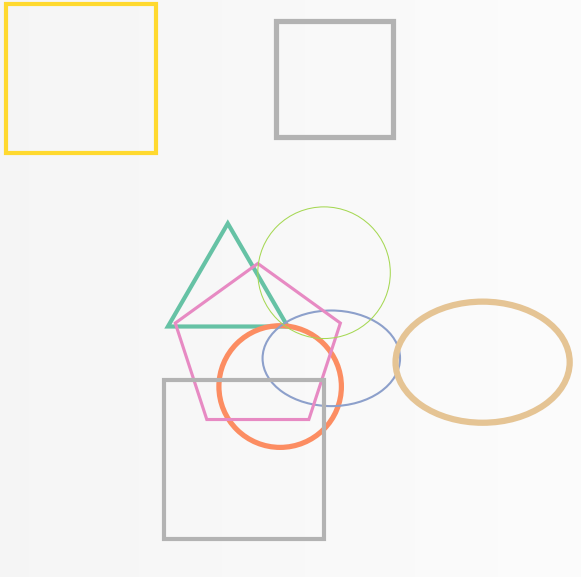[{"shape": "triangle", "thickness": 2, "radius": 0.59, "center": [0.392, 0.493]}, {"shape": "circle", "thickness": 2.5, "radius": 0.53, "center": [0.482, 0.33]}, {"shape": "oval", "thickness": 1, "radius": 0.59, "center": [0.57, 0.379]}, {"shape": "pentagon", "thickness": 1.5, "radius": 0.75, "center": [0.444, 0.394]}, {"shape": "circle", "thickness": 0.5, "radius": 0.57, "center": [0.558, 0.527]}, {"shape": "square", "thickness": 2, "radius": 0.65, "center": [0.139, 0.863]}, {"shape": "oval", "thickness": 3, "radius": 0.75, "center": [0.83, 0.372]}, {"shape": "square", "thickness": 2.5, "radius": 0.5, "center": [0.576, 0.862]}, {"shape": "square", "thickness": 2, "radius": 0.69, "center": [0.42, 0.204]}]